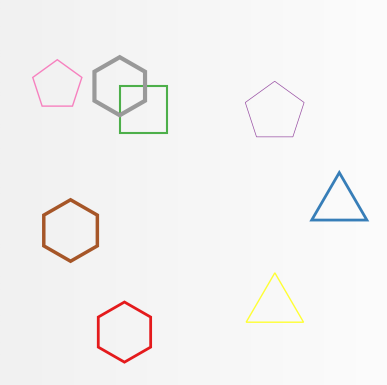[{"shape": "hexagon", "thickness": 2, "radius": 0.39, "center": [0.321, 0.137]}, {"shape": "triangle", "thickness": 2, "radius": 0.41, "center": [0.876, 0.47]}, {"shape": "square", "thickness": 1.5, "radius": 0.31, "center": [0.37, 0.715]}, {"shape": "pentagon", "thickness": 0.5, "radius": 0.4, "center": [0.709, 0.709]}, {"shape": "triangle", "thickness": 1, "radius": 0.43, "center": [0.709, 0.206]}, {"shape": "hexagon", "thickness": 2.5, "radius": 0.4, "center": [0.182, 0.401]}, {"shape": "pentagon", "thickness": 1, "radius": 0.33, "center": [0.148, 0.778]}, {"shape": "hexagon", "thickness": 3, "radius": 0.38, "center": [0.309, 0.776]}]